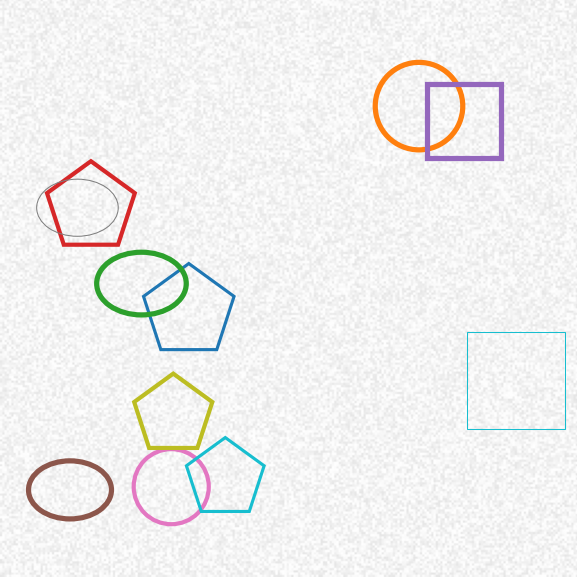[{"shape": "pentagon", "thickness": 1.5, "radius": 0.41, "center": [0.327, 0.46]}, {"shape": "circle", "thickness": 2.5, "radius": 0.38, "center": [0.726, 0.815]}, {"shape": "oval", "thickness": 2.5, "radius": 0.39, "center": [0.245, 0.508]}, {"shape": "pentagon", "thickness": 2, "radius": 0.4, "center": [0.157, 0.64]}, {"shape": "square", "thickness": 2.5, "radius": 0.32, "center": [0.803, 0.79]}, {"shape": "oval", "thickness": 2.5, "radius": 0.36, "center": [0.121, 0.151]}, {"shape": "circle", "thickness": 2, "radius": 0.32, "center": [0.297, 0.156]}, {"shape": "oval", "thickness": 0.5, "radius": 0.35, "center": [0.134, 0.639]}, {"shape": "pentagon", "thickness": 2, "radius": 0.36, "center": [0.3, 0.281]}, {"shape": "pentagon", "thickness": 1.5, "radius": 0.35, "center": [0.39, 0.171]}, {"shape": "square", "thickness": 0.5, "radius": 0.42, "center": [0.893, 0.34]}]